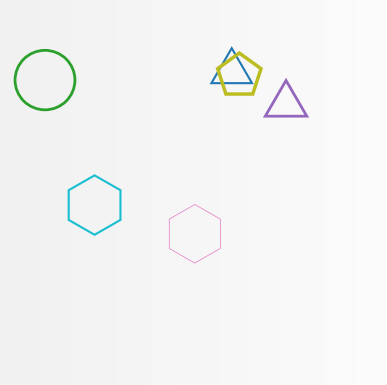[{"shape": "triangle", "thickness": 1.5, "radius": 0.3, "center": [0.598, 0.814]}, {"shape": "circle", "thickness": 2, "radius": 0.39, "center": [0.116, 0.792]}, {"shape": "triangle", "thickness": 2, "radius": 0.31, "center": [0.738, 0.729]}, {"shape": "hexagon", "thickness": 0.5, "radius": 0.38, "center": [0.503, 0.393]}, {"shape": "pentagon", "thickness": 2.5, "radius": 0.29, "center": [0.618, 0.803]}, {"shape": "hexagon", "thickness": 1.5, "radius": 0.39, "center": [0.244, 0.467]}]